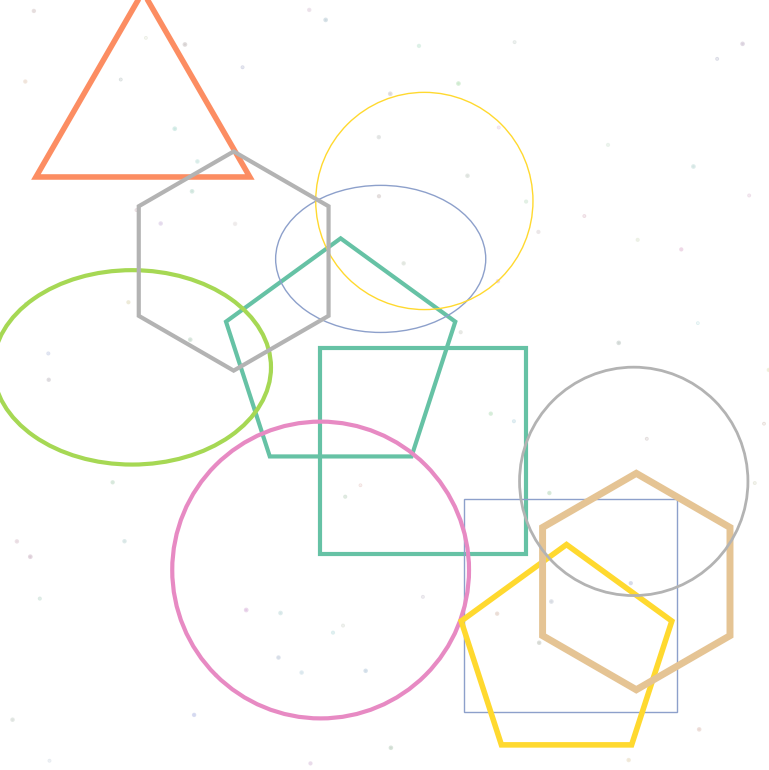[{"shape": "pentagon", "thickness": 1.5, "radius": 0.78, "center": [0.442, 0.534]}, {"shape": "square", "thickness": 1.5, "radius": 0.67, "center": [0.549, 0.414]}, {"shape": "triangle", "thickness": 2, "radius": 0.8, "center": [0.186, 0.85]}, {"shape": "square", "thickness": 0.5, "radius": 0.69, "center": [0.741, 0.214]}, {"shape": "oval", "thickness": 0.5, "radius": 0.68, "center": [0.494, 0.664]}, {"shape": "circle", "thickness": 1.5, "radius": 0.96, "center": [0.416, 0.26]}, {"shape": "oval", "thickness": 1.5, "radius": 0.9, "center": [0.172, 0.523]}, {"shape": "circle", "thickness": 0.5, "radius": 0.71, "center": [0.551, 0.739]}, {"shape": "pentagon", "thickness": 2, "radius": 0.72, "center": [0.736, 0.149]}, {"shape": "hexagon", "thickness": 2.5, "radius": 0.7, "center": [0.826, 0.245]}, {"shape": "circle", "thickness": 1, "radius": 0.74, "center": [0.823, 0.375]}, {"shape": "hexagon", "thickness": 1.5, "radius": 0.71, "center": [0.303, 0.661]}]